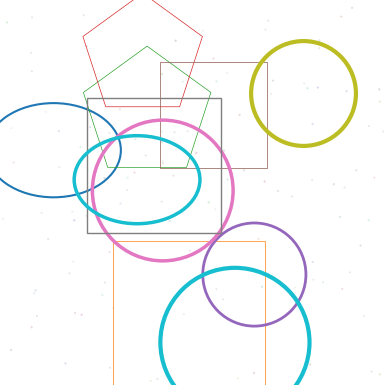[{"shape": "oval", "thickness": 1.5, "radius": 0.87, "center": [0.139, 0.61]}, {"shape": "square", "thickness": 0.5, "radius": 0.99, "center": [0.491, 0.176]}, {"shape": "pentagon", "thickness": 0.5, "radius": 0.87, "center": [0.382, 0.706]}, {"shape": "pentagon", "thickness": 0.5, "radius": 0.82, "center": [0.371, 0.855]}, {"shape": "circle", "thickness": 2, "radius": 0.67, "center": [0.661, 0.287]}, {"shape": "square", "thickness": 0.5, "radius": 0.69, "center": [0.554, 0.701]}, {"shape": "circle", "thickness": 2.5, "radius": 0.91, "center": [0.423, 0.505]}, {"shape": "square", "thickness": 1, "radius": 0.87, "center": [0.401, 0.57]}, {"shape": "circle", "thickness": 3, "radius": 0.68, "center": [0.788, 0.757]}, {"shape": "circle", "thickness": 3, "radius": 0.97, "center": [0.61, 0.111]}, {"shape": "oval", "thickness": 2.5, "radius": 0.82, "center": [0.356, 0.533]}]